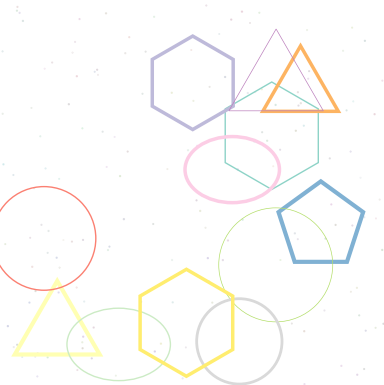[{"shape": "hexagon", "thickness": 1, "radius": 0.7, "center": [0.706, 0.647]}, {"shape": "triangle", "thickness": 3, "radius": 0.64, "center": [0.149, 0.143]}, {"shape": "hexagon", "thickness": 2.5, "radius": 0.61, "center": [0.501, 0.785]}, {"shape": "circle", "thickness": 1, "radius": 0.67, "center": [0.114, 0.381]}, {"shape": "pentagon", "thickness": 3, "radius": 0.58, "center": [0.833, 0.413]}, {"shape": "triangle", "thickness": 2.5, "radius": 0.57, "center": [0.781, 0.767]}, {"shape": "circle", "thickness": 0.5, "radius": 0.74, "center": [0.716, 0.312]}, {"shape": "oval", "thickness": 2.5, "radius": 0.61, "center": [0.603, 0.559]}, {"shape": "circle", "thickness": 2, "radius": 0.55, "center": [0.622, 0.113]}, {"shape": "triangle", "thickness": 0.5, "radius": 0.71, "center": [0.717, 0.783]}, {"shape": "oval", "thickness": 1, "radius": 0.67, "center": [0.308, 0.105]}, {"shape": "hexagon", "thickness": 2.5, "radius": 0.69, "center": [0.484, 0.162]}]